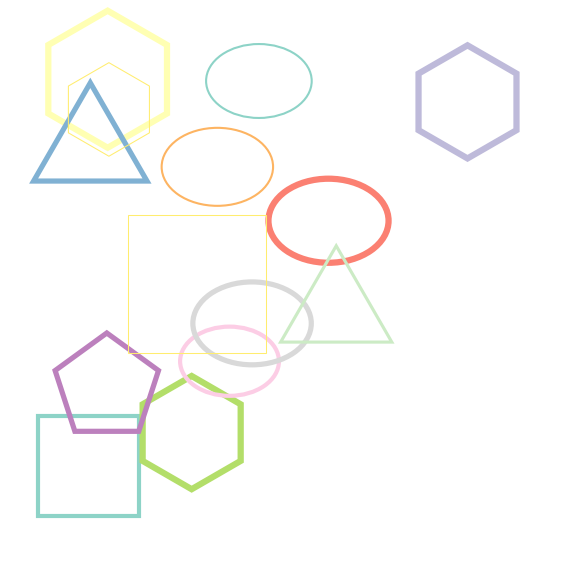[{"shape": "square", "thickness": 2, "radius": 0.44, "center": [0.154, 0.192]}, {"shape": "oval", "thickness": 1, "radius": 0.46, "center": [0.448, 0.859]}, {"shape": "hexagon", "thickness": 3, "radius": 0.59, "center": [0.186, 0.862]}, {"shape": "hexagon", "thickness": 3, "radius": 0.49, "center": [0.81, 0.823]}, {"shape": "oval", "thickness": 3, "radius": 0.52, "center": [0.569, 0.617]}, {"shape": "triangle", "thickness": 2.5, "radius": 0.57, "center": [0.156, 0.742]}, {"shape": "oval", "thickness": 1, "radius": 0.48, "center": [0.376, 0.71]}, {"shape": "hexagon", "thickness": 3, "radius": 0.49, "center": [0.332, 0.25]}, {"shape": "oval", "thickness": 2, "radius": 0.43, "center": [0.397, 0.374]}, {"shape": "oval", "thickness": 2.5, "radius": 0.51, "center": [0.436, 0.439]}, {"shape": "pentagon", "thickness": 2.5, "radius": 0.47, "center": [0.185, 0.328]}, {"shape": "triangle", "thickness": 1.5, "radius": 0.56, "center": [0.582, 0.462]}, {"shape": "square", "thickness": 0.5, "radius": 0.6, "center": [0.341, 0.507]}, {"shape": "hexagon", "thickness": 0.5, "radius": 0.41, "center": [0.189, 0.81]}]